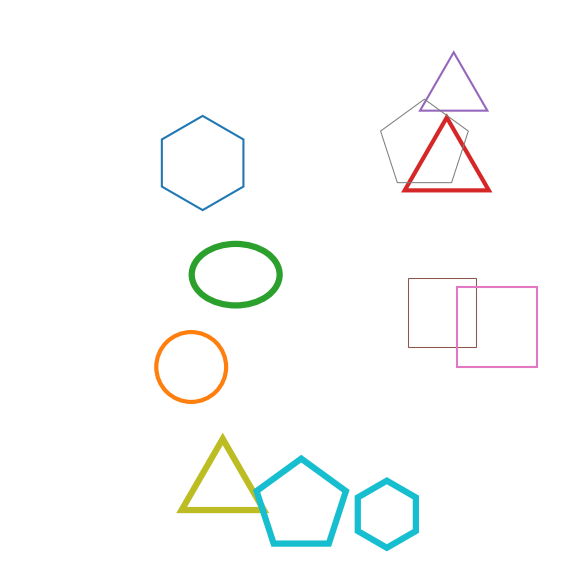[{"shape": "hexagon", "thickness": 1, "radius": 0.41, "center": [0.351, 0.717]}, {"shape": "circle", "thickness": 2, "radius": 0.3, "center": [0.331, 0.364]}, {"shape": "oval", "thickness": 3, "radius": 0.38, "center": [0.408, 0.524]}, {"shape": "triangle", "thickness": 2, "radius": 0.42, "center": [0.774, 0.712]}, {"shape": "triangle", "thickness": 1, "radius": 0.34, "center": [0.786, 0.841]}, {"shape": "square", "thickness": 0.5, "radius": 0.29, "center": [0.766, 0.458]}, {"shape": "square", "thickness": 1, "radius": 0.35, "center": [0.861, 0.433]}, {"shape": "pentagon", "thickness": 0.5, "radius": 0.4, "center": [0.735, 0.747]}, {"shape": "triangle", "thickness": 3, "radius": 0.41, "center": [0.386, 0.157]}, {"shape": "hexagon", "thickness": 3, "radius": 0.29, "center": [0.67, 0.109]}, {"shape": "pentagon", "thickness": 3, "radius": 0.41, "center": [0.522, 0.124]}]